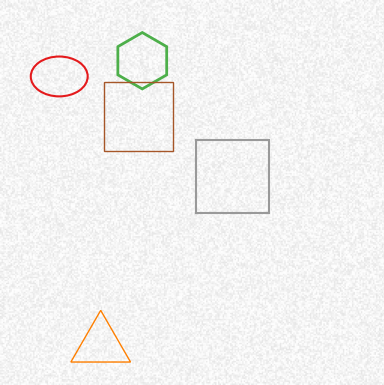[{"shape": "oval", "thickness": 1.5, "radius": 0.37, "center": [0.154, 0.801]}, {"shape": "hexagon", "thickness": 2, "radius": 0.37, "center": [0.37, 0.842]}, {"shape": "triangle", "thickness": 1, "radius": 0.45, "center": [0.262, 0.104]}, {"shape": "square", "thickness": 1, "radius": 0.45, "center": [0.359, 0.696]}, {"shape": "square", "thickness": 1.5, "radius": 0.48, "center": [0.604, 0.542]}]